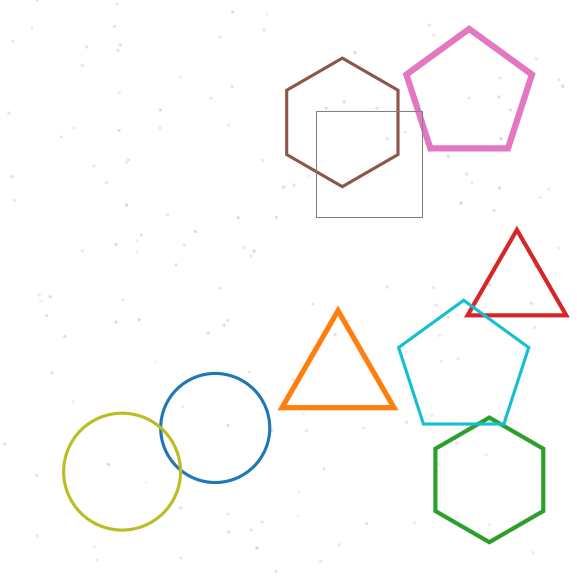[{"shape": "circle", "thickness": 1.5, "radius": 0.47, "center": [0.373, 0.258]}, {"shape": "triangle", "thickness": 2.5, "radius": 0.56, "center": [0.585, 0.349]}, {"shape": "hexagon", "thickness": 2, "radius": 0.54, "center": [0.847, 0.168]}, {"shape": "triangle", "thickness": 2, "radius": 0.49, "center": [0.895, 0.502]}, {"shape": "hexagon", "thickness": 1.5, "radius": 0.56, "center": [0.593, 0.787]}, {"shape": "pentagon", "thickness": 3, "radius": 0.57, "center": [0.812, 0.835]}, {"shape": "square", "thickness": 0.5, "radius": 0.46, "center": [0.639, 0.715]}, {"shape": "circle", "thickness": 1.5, "radius": 0.51, "center": [0.211, 0.182]}, {"shape": "pentagon", "thickness": 1.5, "radius": 0.59, "center": [0.803, 0.361]}]